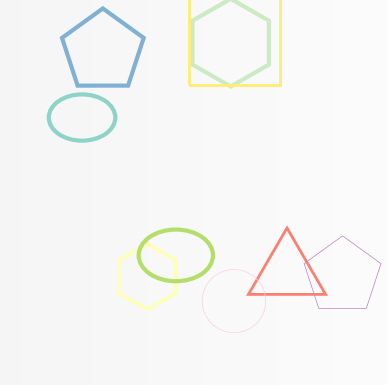[{"shape": "oval", "thickness": 3, "radius": 0.43, "center": [0.212, 0.695]}, {"shape": "hexagon", "thickness": 2.5, "radius": 0.43, "center": [0.38, 0.281]}, {"shape": "triangle", "thickness": 2, "radius": 0.57, "center": [0.741, 0.293]}, {"shape": "pentagon", "thickness": 3, "radius": 0.55, "center": [0.265, 0.867]}, {"shape": "oval", "thickness": 3, "radius": 0.48, "center": [0.454, 0.337]}, {"shape": "circle", "thickness": 0.5, "radius": 0.41, "center": [0.604, 0.218]}, {"shape": "pentagon", "thickness": 0.5, "radius": 0.52, "center": [0.884, 0.283]}, {"shape": "hexagon", "thickness": 3, "radius": 0.57, "center": [0.595, 0.889]}, {"shape": "square", "thickness": 2, "radius": 0.59, "center": [0.605, 0.897]}]